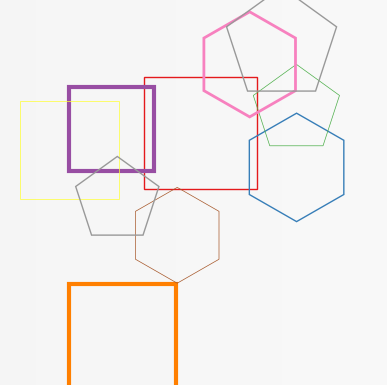[{"shape": "square", "thickness": 1, "radius": 0.73, "center": [0.518, 0.655]}, {"shape": "hexagon", "thickness": 1, "radius": 0.7, "center": [0.765, 0.565]}, {"shape": "pentagon", "thickness": 0.5, "radius": 0.58, "center": [0.765, 0.716]}, {"shape": "square", "thickness": 3, "radius": 0.55, "center": [0.288, 0.664]}, {"shape": "square", "thickness": 3, "radius": 0.69, "center": [0.317, 0.125]}, {"shape": "square", "thickness": 0.5, "radius": 0.64, "center": [0.18, 0.611]}, {"shape": "hexagon", "thickness": 0.5, "radius": 0.62, "center": [0.457, 0.389]}, {"shape": "hexagon", "thickness": 2, "radius": 0.68, "center": [0.644, 0.833]}, {"shape": "pentagon", "thickness": 1, "radius": 0.75, "center": [0.727, 0.884]}, {"shape": "pentagon", "thickness": 1, "radius": 0.56, "center": [0.303, 0.481]}]